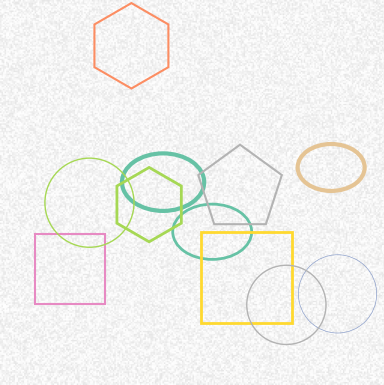[{"shape": "oval", "thickness": 3, "radius": 0.53, "center": [0.424, 0.527]}, {"shape": "oval", "thickness": 2, "radius": 0.51, "center": [0.551, 0.398]}, {"shape": "hexagon", "thickness": 1.5, "radius": 0.55, "center": [0.341, 0.881]}, {"shape": "circle", "thickness": 0.5, "radius": 0.51, "center": [0.877, 0.237]}, {"shape": "square", "thickness": 1.5, "radius": 0.45, "center": [0.181, 0.301]}, {"shape": "hexagon", "thickness": 2, "radius": 0.48, "center": [0.387, 0.469]}, {"shape": "circle", "thickness": 1, "radius": 0.58, "center": [0.232, 0.473]}, {"shape": "square", "thickness": 2, "radius": 0.59, "center": [0.64, 0.279]}, {"shape": "oval", "thickness": 3, "radius": 0.44, "center": [0.86, 0.565]}, {"shape": "circle", "thickness": 1, "radius": 0.51, "center": [0.744, 0.208]}, {"shape": "pentagon", "thickness": 1.5, "radius": 0.57, "center": [0.623, 0.51]}]